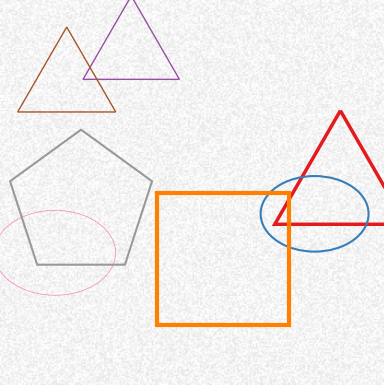[{"shape": "triangle", "thickness": 2.5, "radius": 0.98, "center": [0.884, 0.516]}, {"shape": "oval", "thickness": 1.5, "radius": 0.7, "center": [0.817, 0.445]}, {"shape": "triangle", "thickness": 1, "radius": 0.72, "center": [0.341, 0.866]}, {"shape": "square", "thickness": 3, "radius": 0.86, "center": [0.578, 0.326]}, {"shape": "triangle", "thickness": 1, "radius": 0.74, "center": [0.173, 0.783]}, {"shape": "oval", "thickness": 0.5, "radius": 0.79, "center": [0.143, 0.343]}, {"shape": "pentagon", "thickness": 1.5, "radius": 0.97, "center": [0.211, 0.469]}]